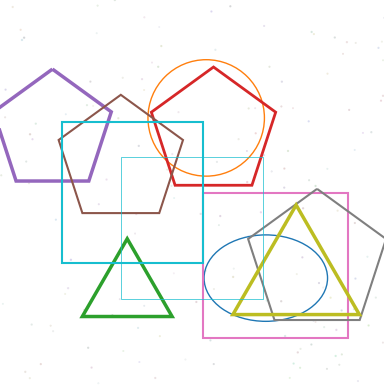[{"shape": "oval", "thickness": 1, "radius": 0.8, "center": [0.69, 0.278]}, {"shape": "circle", "thickness": 1, "radius": 0.76, "center": [0.536, 0.694]}, {"shape": "triangle", "thickness": 2.5, "radius": 0.67, "center": [0.33, 0.245]}, {"shape": "pentagon", "thickness": 2, "radius": 0.85, "center": [0.555, 0.656]}, {"shape": "pentagon", "thickness": 2.5, "radius": 0.8, "center": [0.136, 0.66]}, {"shape": "pentagon", "thickness": 1.5, "radius": 0.85, "center": [0.314, 0.584]}, {"shape": "square", "thickness": 1.5, "radius": 0.94, "center": [0.717, 0.311]}, {"shape": "pentagon", "thickness": 1.5, "radius": 0.94, "center": [0.824, 0.321]}, {"shape": "triangle", "thickness": 2.5, "radius": 0.95, "center": [0.769, 0.278]}, {"shape": "square", "thickness": 0.5, "radius": 0.92, "center": [0.498, 0.407]}, {"shape": "square", "thickness": 1.5, "radius": 0.92, "center": [0.345, 0.499]}]